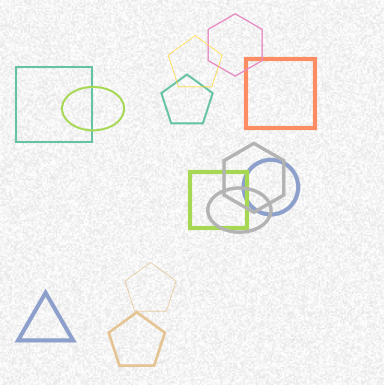[{"shape": "square", "thickness": 1.5, "radius": 0.49, "center": [0.141, 0.729]}, {"shape": "pentagon", "thickness": 1.5, "radius": 0.35, "center": [0.486, 0.736]}, {"shape": "square", "thickness": 3, "radius": 0.45, "center": [0.728, 0.757]}, {"shape": "triangle", "thickness": 3, "radius": 0.41, "center": [0.118, 0.157]}, {"shape": "circle", "thickness": 3, "radius": 0.36, "center": [0.704, 0.514]}, {"shape": "hexagon", "thickness": 1, "radius": 0.4, "center": [0.611, 0.883]}, {"shape": "square", "thickness": 3, "radius": 0.37, "center": [0.567, 0.48]}, {"shape": "oval", "thickness": 1.5, "radius": 0.4, "center": [0.242, 0.718]}, {"shape": "pentagon", "thickness": 0.5, "radius": 0.37, "center": [0.507, 0.834]}, {"shape": "pentagon", "thickness": 2, "radius": 0.38, "center": [0.355, 0.112]}, {"shape": "pentagon", "thickness": 0.5, "radius": 0.35, "center": [0.391, 0.248]}, {"shape": "oval", "thickness": 2.5, "radius": 0.41, "center": [0.622, 0.454]}, {"shape": "hexagon", "thickness": 2.5, "radius": 0.45, "center": [0.659, 0.538]}]